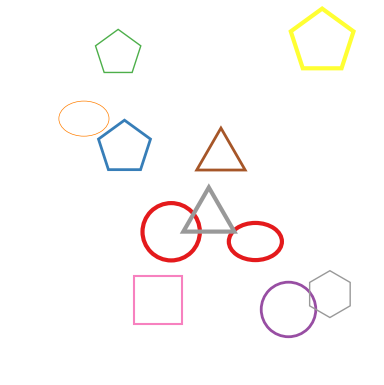[{"shape": "circle", "thickness": 3, "radius": 0.37, "center": [0.445, 0.398]}, {"shape": "oval", "thickness": 3, "radius": 0.34, "center": [0.663, 0.373]}, {"shape": "pentagon", "thickness": 2, "radius": 0.36, "center": [0.323, 0.617]}, {"shape": "pentagon", "thickness": 1, "radius": 0.31, "center": [0.307, 0.862]}, {"shape": "circle", "thickness": 2, "radius": 0.35, "center": [0.749, 0.196]}, {"shape": "oval", "thickness": 0.5, "radius": 0.33, "center": [0.218, 0.692]}, {"shape": "pentagon", "thickness": 3, "radius": 0.43, "center": [0.837, 0.892]}, {"shape": "triangle", "thickness": 2, "radius": 0.36, "center": [0.574, 0.595]}, {"shape": "square", "thickness": 1.5, "radius": 0.31, "center": [0.41, 0.22]}, {"shape": "triangle", "thickness": 3, "radius": 0.38, "center": [0.542, 0.437]}, {"shape": "hexagon", "thickness": 1, "radius": 0.3, "center": [0.857, 0.236]}]